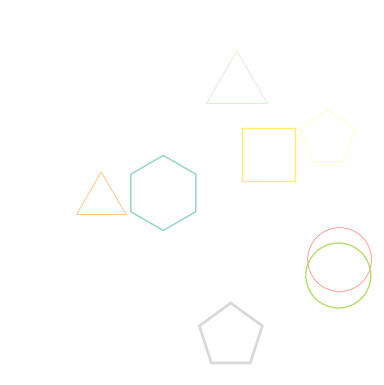[{"shape": "hexagon", "thickness": 1, "radius": 0.49, "center": [0.424, 0.499]}, {"shape": "pentagon", "thickness": 0.5, "radius": 0.37, "center": [0.851, 0.641]}, {"shape": "circle", "thickness": 0.5, "radius": 0.41, "center": [0.882, 0.326]}, {"shape": "triangle", "thickness": 0.5, "radius": 0.37, "center": [0.263, 0.479]}, {"shape": "circle", "thickness": 1, "radius": 0.42, "center": [0.879, 0.284]}, {"shape": "pentagon", "thickness": 2, "radius": 0.43, "center": [0.6, 0.127]}, {"shape": "triangle", "thickness": 0.5, "radius": 0.46, "center": [0.615, 0.777]}, {"shape": "square", "thickness": 1, "radius": 0.34, "center": [0.697, 0.6]}]